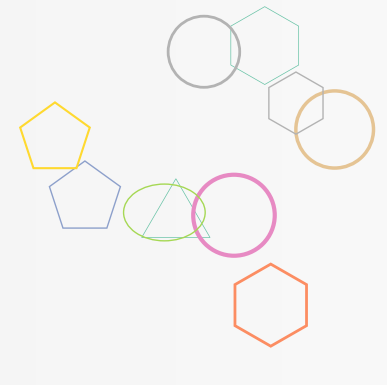[{"shape": "triangle", "thickness": 0.5, "radius": 0.51, "center": [0.454, 0.434]}, {"shape": "hexagon", "thickness": 0.5, "radius": 0.51, "center": [0.683, 0.882]}, {"shape": "hexagon", "thickness": 2, "radius": 0.53, "center": [0.699, 0.207]}, {"shape": "pentagon", "thickness": 1, "radius": 0.48, "center": [0.219, 0.485]}, {"shape": "circle", "thickness": 3, "radius": 0.53, "center": [0.604, 0.441]}, {"shape": "oval", "thickness": 1, "radius": 0.53, "center": [0.424, 0.448]}, {"shape": "pentagon", "thickness": 1.5, "radius": 0.47, "center": [0.142, 0.64]}, {"shape": "circle", "thickness": 2.5, "radius": 0.5, "center": [0.864, 0.664]}, {"shape": "circle", "thickness": 2, "radius": 0.46, "center": [0.526, 0.866]}, {"shape": "hexagon", "thickness": 1, "radius": 0.4, "center": [0.764, 0.732]}]